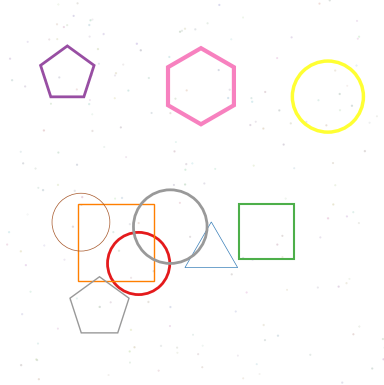[{"shape": "circle", "thickness": 2, "radius": 0.4, "center": [0.36, 0.316]}, {"shape": "triangle", "thickness": 0.5, "radius": 0.4, "center": [0.549, 0.344]}, {"shape": "square", "thickness": 1.5, "radius": 0.36, "center": [0.692, 0.399]}, {"shape": "pentagon", "thickness": 2, "radius": 0.37, "center": [0.175, 0.808]}, {"shape": "square", "thickness": 1, "radius": 0.5, "center": [0.301, 0.37]}, {"shape": "circle", "thickness": 2.5, "radius": 0.46, "center": [0.852, 0.749]}, {"shape": "circle", "thickness": 0.5, "radius": 0.38, "center": [0.21, 0.423]}, {"shape": "hexagon", "thickness": 3, "radius": 0.49, "center": [0.522, 0.776]}, {"shape": "circle", "thickness": 2, "radius": 0.48, "center": [0.442, 0.411]}, {"shape": "pentagon", "thickness": 1, "radius": 0.4, "center": [0.258, 0.201]}]